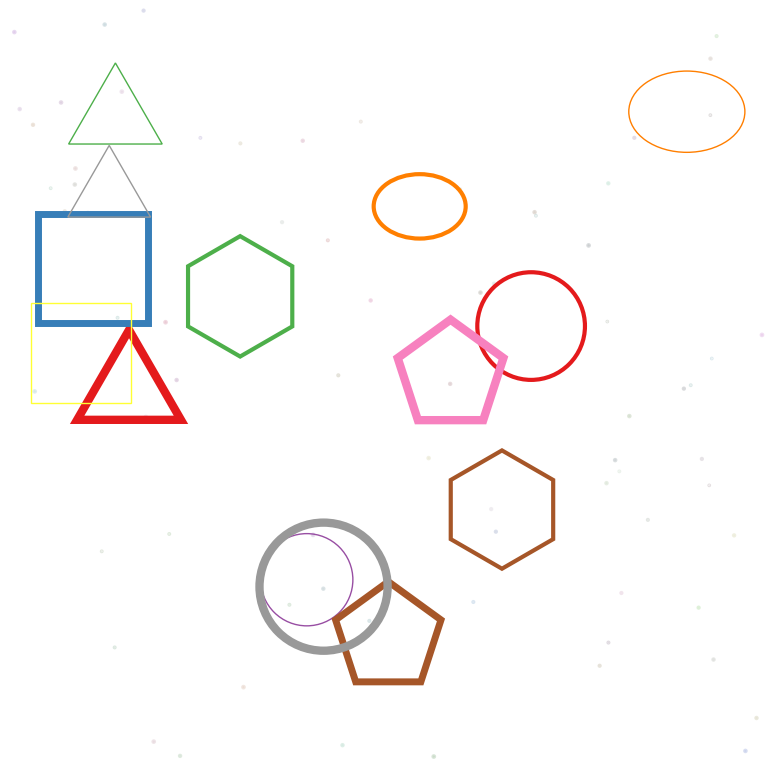[{"shape": "triangle", "thickness": 3, "radius": 0.39, "center": [0.168, 0.494]}, {"shape": "circle", "thickness": 1.5, "radius": 0.35, "center": [0.69, 0.577]}, {"shape": "square", "thickness": 2.5, "radius": 0.36, "center": [0.121, 0.652]}, {"shape": "hexagon", "thickness": 1.5, "radius": 0.39, "center": [0.312, 0.615]}, {"shape": "triangle", "thickness": 0.5, "radius": 0.35, "center": [0.15, 0.848]}, {"shape": "circle", "thickness": 0.5, "radius": 0.3, "center": [0.398, 0.247]}, {"shape": "oval", "thickness": 0.5, "radius": 0.38, "center": [0.892, 0.855]}, {"shape": "oval", "thickness": 1.5, "radius": 0.3, "center": [0.545, 0.732]}, {"shape": "square", "thickness": 0.5, "radius": 0.33, "center": [0.105, 0.541]}, {"shape": "hexagon", "thickness": 1.5, "radius": 0.38, "center": [0.652, 0.338]}, {"shape": "pentagon", "thickness": 2.5, "radius": 0.36, "center": [0.504, 0.173]}, {"shape": "pentagon", "thickness": 3, "radius": 0.36, "center": [0.585, 0.513]}, {"shape": "circle", "thickness": 3, "radius": 0.42, "center": [0.42, 0.238]}, {"shape": "triangle", "thickness": 0.5, "radius": 0.31, "center": [0.142, 0.749]}]